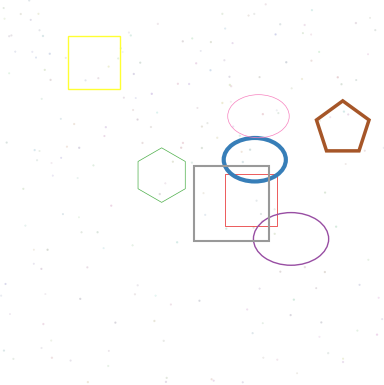[{"shape": "square", "thickness": 0.5, "radius": 0.33, "center": [0.652, 0.481]}, {"shape": "oval", "thickness": 3, "radius": 0.4, "center": [0.662, 0.585]}, {"shape": "hexagon", "thickness": 0.5, "radius": 0.35, "center": [0.42, 0.545]}, {"shape": "oval", "thickness": 1, "radius": 0.49, "center": [0.756, 0.379]}, {"shape": "square", "thickness": 1, "radius": 0.34, "center": [0.244, 0.838]}, {"shape": "pentagon", "thickness": 2.5, "radius": 0.36, "center": [0.89, 0.666]}, {"shape": "oval", "thickness": 0.5, "radius": 0.4, "center": [0.671, 0.698]}, {"shape": "square", "thickness": 1.5, "radius": 0.49, "center": [0.602, 0.47]}]